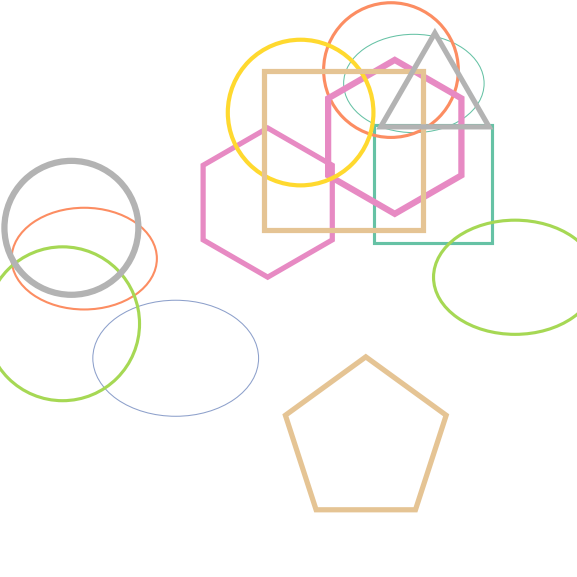[{"shape": "oval", "thickness": 0.5, "radius": 0.61, "center": [0.717, 0.855]}, {"shape": "square", "thickness": 1.5, "radius": 0.51, "center": [0.75, 0.681]}, {"shape": "circle", "thickness": 1.5, "radius": 0.58, "center": [0.677, 0.878]}, {"shape": "oval", "thickness": 1, "radius": 0.63, "center": [0.146, 0.551]}, {"shape": "oval", "thickness": 0.5, "radius": 0.72, "center": [0.304, 0.379]}, {"shape": "hexagon", "thickness": 3, "radius": 0.67, "center": [0.684, 0.762]}, {"shape": "hexagon", "thickness": 2.5, "radius": 0.65, "center": [0.464, 0.648]}, {"shape": "circle", "thickness": 1.5, "radius": 0.67, "center": [0.108, 0.438]}, {"shape": "oval", "thickness": 1.5, "radius": 0.71, "center": [0.892, 0.519]}, {"shape": "circle", "thickness": 2, "radius": 0.63, "center": [0.521, 0.804]}, {"shape": "pentagon", "thickness": 2.5, "radius": 0.73, "center": [0.633, 0.235]}, {"shape": "square", "thickness": 2.5, "radius": 0.69, "center": [0.595, 0.739]}, {"shape": "circle", "thickness": 3, "radius": 0.58, "center": [0.124, 0.605]}, {"shape": "triangle", "thickness": 2.5, "radius": 0.54, "center": [0.753, 0.834]}]